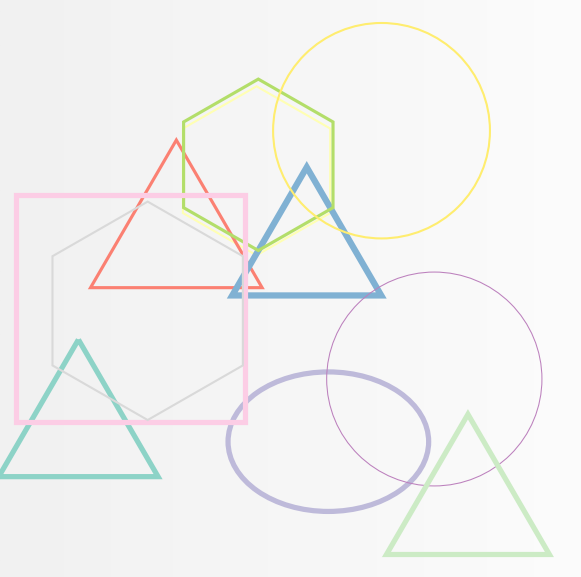[{"shape": "triangle", "thickness": 2.5, "radius": 0.79, "center": [0.135, 0.253]}, {"shape": "hexagon", "thickness": 1, "radius": 0.73, "center": [0.441, 0.703]}, {"shape": "oval", "thickness": 2.5, "radius": 0.86, "center": [0.565, 0.234]}, {"shape": "triangle", "thickness": 1.5, "radius": 0.85, "center": [0.303, 0.586]}, {"shape": "triangle", "thickness": 3, "radius": 0.74, "center": [0.528, 0.562]}, {"shape": "hexagon", "thickness": 1.5, "radius": 0.74, "center": [0.444, 0.714]}, {"shape": "square", "thickness": 2.5, "radius": 0.98, "center": [0.225, 0.465]}, {"shape": "hexagon", "thickness": 1, "radius": 0.95, "center": [0.254, 0.461]}, {"shape": "circle", "thickness": 0.5, "radius": 0.93, "center": [0.747, 0.343]}, {"shape": "triangle", "thickness": 2.5, "radius": 0.81, "center": [0.805, 0.12]}, {"shape": "circle", "thickness": 1, "radius": 0.93, "center": [0.656, 0.773]}]